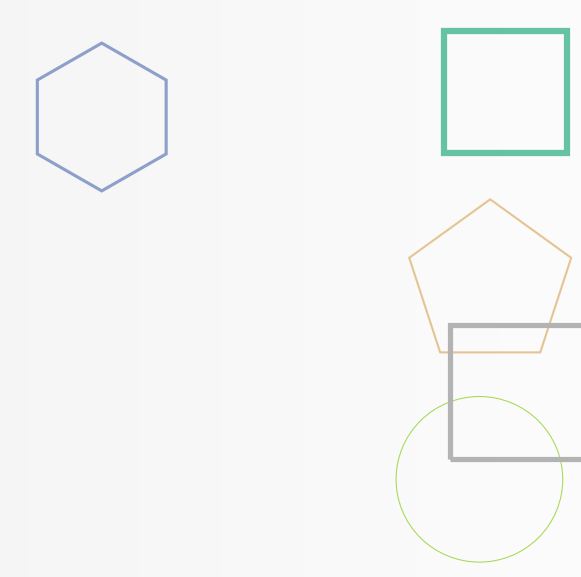[{"shape": "square", "thickness": 3, "radius": 0.53, "center": [0.87, 0.84]}, {"shape": "hexagon", "thickness": 1.5, "radius": 0.64, "center": [0.175, 0.797]}, {"shape": "circle", "thickness": 0.5, "radius": 0.72, "center": [0.825, 0.169]}, {"shape": "pentagon", "thickness": 1, "radius": 0.73, "center": [0.843, 0.507]}, {"shape": "square", "thickness": 2.5, "radius": 0.58, "center": [0.89, 0.321]}]